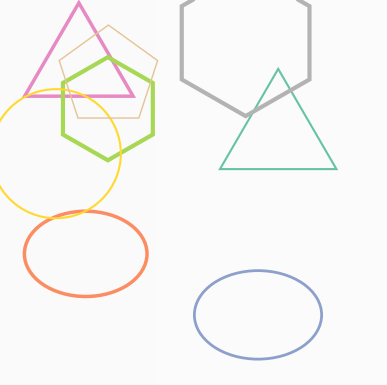[{"shape": "triangle", "thickness": 1.5, "radius": 0.87, "center": [0.718, 0.648]}, {"shape": "oval", "thickness": 2.5, "radius": 0.79, "center": [0.221, 0.341]}, {"shape": "oval", "thickness": 2, "radius": 0.82, "center": [0.666, 0.182]}, {"shape": "triangle", "thickness": 2.5, "radius": 0.81, "center": [0.204, 0.831]}, {"shape": "hexagon", "thickness": 3, "radius": 0.67, "center": [0.278, 0.718]}, {"shape": "circle", "thickness": 1.5, "radius": 0.84, "center": [0.144, 0.601]}, {"shape": "pentagon", "thickness": 1, "radius": 0.67, "center": [0.28, 0.801]}, {"shape": "hexagon", "thickness": 3, "radius": 0.95, "center": [0.634, 0.889]}]